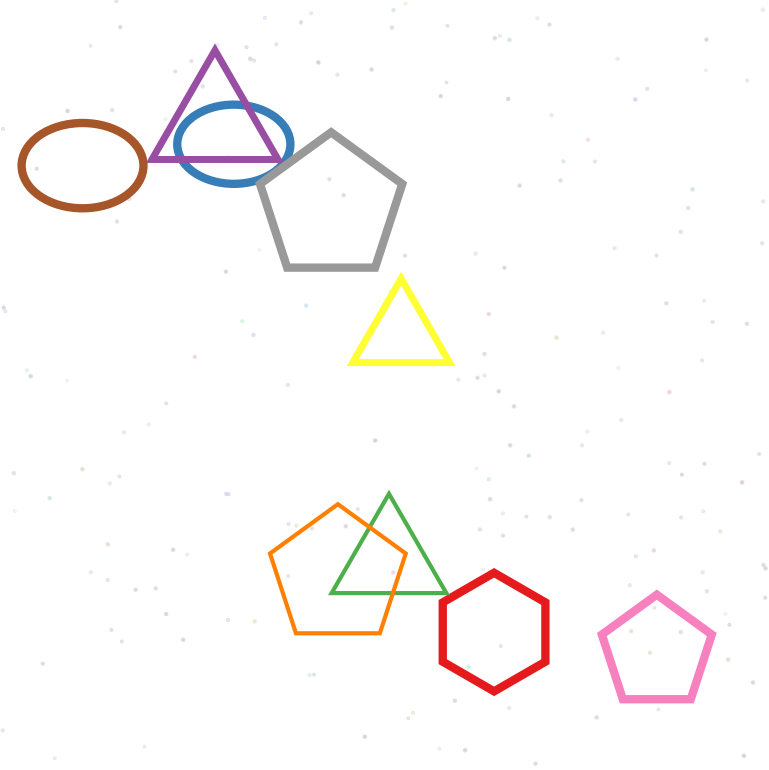[{"shape": "hexagon", "thickness": 3, "radius": 0.38, "center": [0.642, 0.179]}, {"shape": "oval", "thickness": 3, "radius": 0.37, "center": [0.304, 0.813]}, {"shape": "triangle", "thickness": 1.5, "radius": 0.43, "center": [0.505, 0.273]}, {"shape": "triangle", "thickness": 2.5, "radius": 0.47, "center": [0.279, 0.84]}, {"shape": "pentagon", "thickness": 1.5, "radius": 0.46, "center": [0.439, 0.253]}, {"shape": "triangle", "thickness": 2.5, "radius": 0.36, "center": [0.521, 0.565]}, {"shape": "oval", "thickness": 3, "radius": 0.4, "center": [0.107, 0.785]}, {"shape": "pentagon", "thickness": 3, "radius": 0.38, "center": [0.853, 0.153]}, {"shape": "pentagon", "thickness": 3, "radius": 0.49, "center": [0.43, 0.731]}]